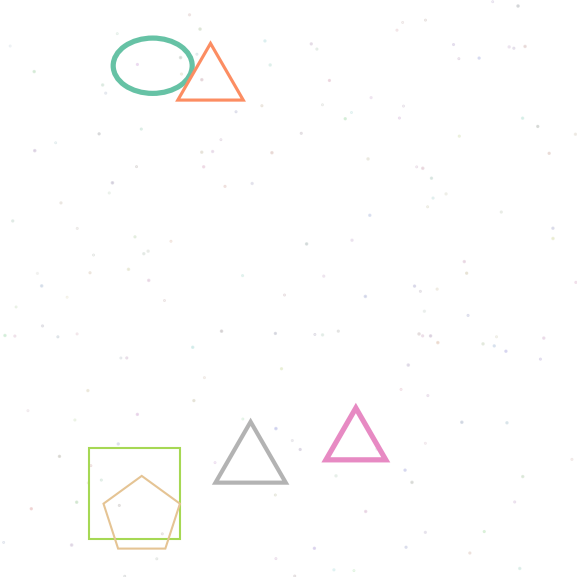[{"shape": "oval", "thickness": 2.5, "radius": 0.34, "center": [0.264, 0.885]}, {"shape": "triangle", "thickness": 1.5, "radius": 0.33, "center": [0.365, 0.859]}, {"shape": "triangle", "thickness": 2.5, "radius": 0.3, "center": [0.616, 0.233]}, {"shape": "square", "thickness": 1, "radius": 0.39, "center": [0.233, 0.145]}, {"shape": "pentagon", "thickness": 1, "radius": 0.35, "center": [0.245, 0.105]}, {"shape": "triangle", "thickness": 2, "radius": 0.35, "center": [0.434, 0.199]}]